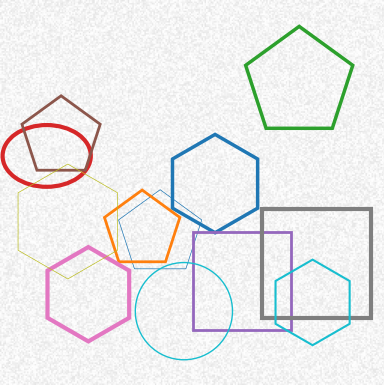[{"shape": "hexagon", "thickness": 2.5, "radius": 0.64, "center": [0.559, 0.523]}, {"shape": "pentagon", "thickness": 0.5, "radius": 0.57, "center": [0.416, 0.394]}, {"shape": "pentagon", "thickness": 2, "radius": 0.52, "center": [0.369, 0.403]}, {"shape": "pentagon", "thickness": 2.5, "radius": 0.73, "center": [0.777, 0.785]}, {"shape": "oval", "thickness": 3, "radius": 0.57, "center": [0.121, 0.595]}, {"shape": "square", "thickness": 2, "radius": 0.64, "center": [0.627, 0.271]}, {"shape": "pentagon", "thickness": 2, "radius": 0.53, "center": [0.159, 0.644]}, {"shape": "hexagon", "thickness": 3, "radius": 0.61, "center": [0.229, 0.236]}, {"shape": "square", "thickness": 3, "radius": 0.71, "center": [0.823, 0.316]}, {"shape": "hexagon", "thickness": 0.5, "radius": 0.75, "center": [0.176, 0.425]}, {"shape": "hexagon", "thickness": 1.5, "radius": 0.56, "center": [0.812, 0.214]}, {"shape": "circle", "thickness": 1, "radius": 0.63, "center": [0.478, 0.192]}]